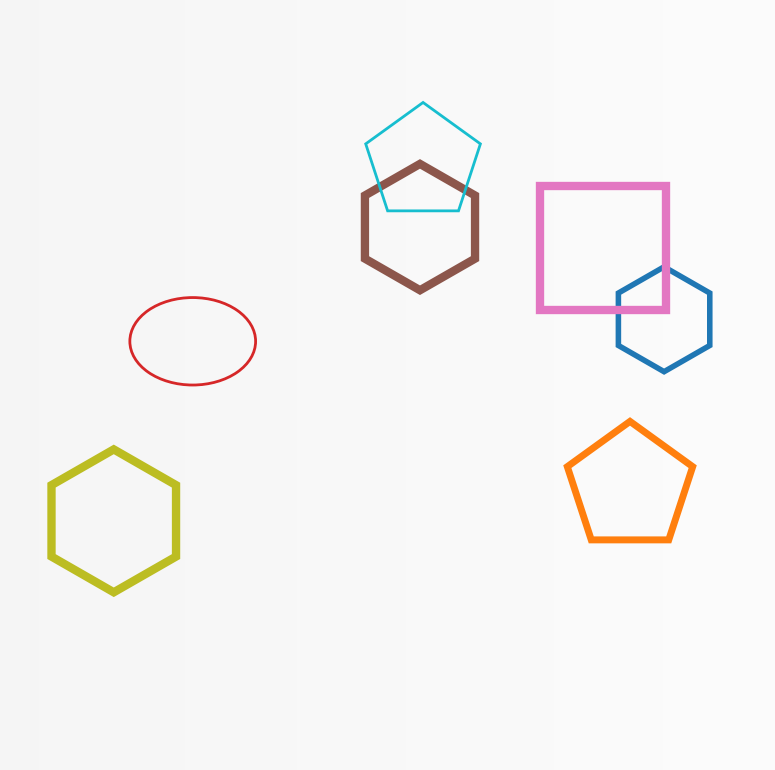[{"shape": "hexagon", "thickness": 2, "radius": 0.34, "center": [0.857, 0.585]}, {"shape": "pentagon", "thickness": 2.5, "radius": 0.43, "center": [0.813, 0.368]}, {"shape": "oval", "thickness": 1, "radius": 0.41, "center": [0.249, 0.557]}, {"shape": "hexagon", "thickness": 3, "radius": 0.41, "center": [0.542, 0.705]}, {"shape": "square", "thickness": 3, "radius": 0.41, "center": [0.778, 0.678]}, {"shape": "hexagon", "thickness": 3, "radius": 0.46, "center": [0.147, 0.324]}, {"shape": "pentagon", "thickness": 1, "radius": 0.39, "center": [0.546, 0.789]}]